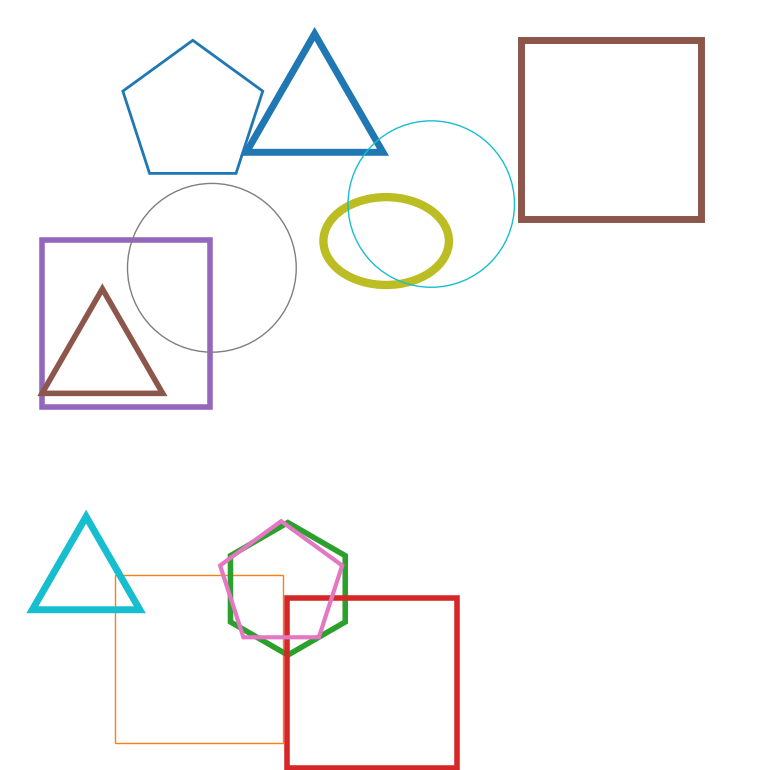[{"shape": "triangle", "thickness": 2.5, "radius": 0.51, "center": [0.409, 0.853]}, {"shape": "pentagon", "thickness": 1, "radius": 0.48, "center": [0.25, 0.852]}, {"shape": "square", "thickness": 0.5, "radius": 0.55, "center": [0.259, 0.144]}, {"shape": "hexagon", "thickness": 2, "radius": 0.43, "center": [0.374, 0.235]}, {"shape": "square", "thickness": 2, "radius": 0.55, "center": [0.483, 0.113]}, {"shape": "square", "thickness": 2, "radius": 0.54, "center": [0.164, 0.58]}, {"shape": "square", "thickness": 2.5, "radius": 0.58, "center": [0.793, 0.832]}, {"shape": "triangle", "thickness": 2, "radius": 0.45, "center": [0.133, 0.534]}, {"shape": "pentagon", "thickness": 1.5, "radius": 0.42, "center": [0.365, 0.24]}, {"shape": "circle", "thickness": 0.5, "radius": 0.55, "center": [0.275, 0.652]}, {"shape": "oval", "thickness": 3, "radius": 0.41, "center": [0.501, 0.687]}, {"shape": "triangle", "thickness": 2.5, "radius": 0.4, "center": [0.112, 0.248]}, {"shape": "circle", "thickness": 0.5, "radius": 0.54, "center": [0.56, 0.735]}]